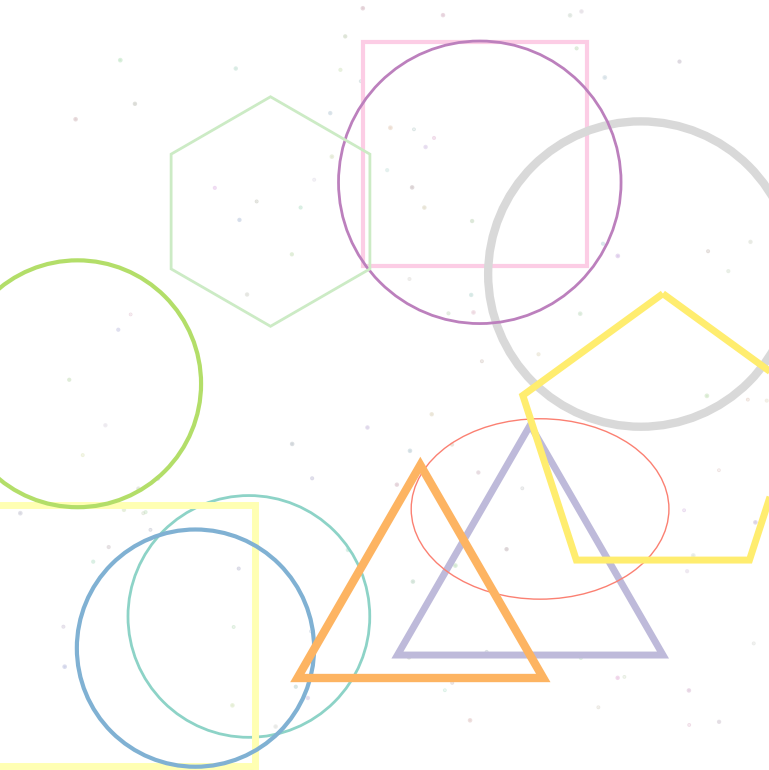[{"shape": "circle", "thickness": 1, "radius": 0.78, "center": [0.323, 0.199]}, {"shape": "square", "thickness": 2.5, "radius": 0.85, "center": [0.162, 0.175]}, {"shape": "triangle", "thickness": 2.5, "radius": 1.0, "center": [0.689, 0.249]}, {"shape": "oval", "thickness": 0.5, "radius": 0.84, "center": [0.701, 0.339]}, {"shape": "circle", "thickness": 1.5, "radius": 0.77, "center": [0.254, 0.158]}, {"shape": "triangle", "thickness": 3, "radius": 0.92, "center": [0.546, 0.212]}, {"shape": "circle", "thickness": 1.5, "radius": 0.8, "center": [0.101, 0.502]}, {"shape": "square", "thickness": 1.5, "radius": 0.73, "center": [0.617, 0.8]}, {"shape": "circle", "thickness": 3, "radius": 0.99, "center": [0.832, 0.644]}, {"shape": "circle", "thickness": 1, "radius": 0.92, "center": [0.623, 0.763]}, {"shape": "hexagon", "thickness": 1, "radius": 0.75, "center": [0.351, 0.725]}, {"shape": "pentagon", "thickness": 2.5, "radius": 0.96, "center": [0.861, 0.427]}]